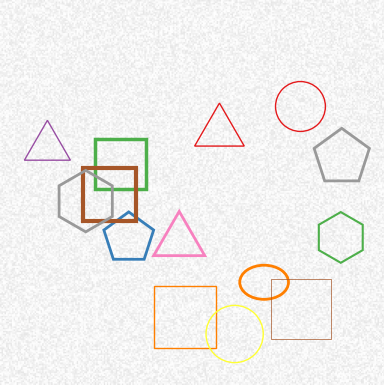[{"shape": "triangle", "thickness": 1, "radius": 0.37, "center": [0.57, 0.658]}, {"shape": "circle", "thickness": 1, "radius": 0.32, "center": [0.78, 0.723]}, {"shape": "pentagon", "thickness": 2, "radius": 0.34, "center": [0.334, 0.382]}, {"shape": "square", "thickness": 2.5, "radius": 0.33, "center": [0.313, 0.574]}, {"shape": "hexagon", "thickness": 1.5, "radius": 0.33, "center": [0.885, 0.383]}, {"shape": "triangle", "thickness": 1, "radius": 0.35, "center": [0.123, 0.618]}, {"shape": "oval", "thickness": 2, "radius": 0.32, "center": [0.686, 0.267]}, {"shape": "square", "thickness": 1, "radius": 0.4, "center": [0.481, 0.176]}, {"shape": "circle", "thickness": 1, "radius": 0.37, "center": [0.609, 0.132]}, {"shape": "square", "thickness": 3, "radius": 0.35, "center": [0.285, 0.494]}, {"shape": "square", "thickness": 0.5, "radius": 0.39, "center": [0.782, 0.198]}, {"shape": "triangle", "thickness": 2, "radius": 0.38, "center": [0.465, 0.374]}, {"shape": "pentagon", "thickness": 2, "radius": 0.38, "center": [0.888, 0.591]}, {"shape": "hexagon", "thickness": 2, "radius": 0.4, "center": [0.223, 0.478]}]